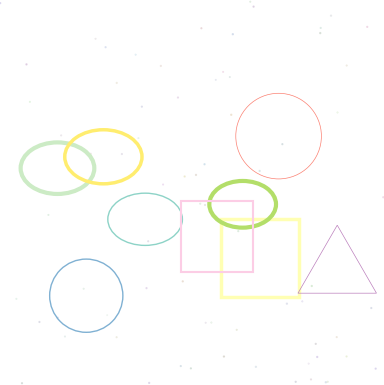[{"shape": "oval", "thickness": 1, "radius": 0.48, "center": [0.377, 0.43]}, {"shape": "square", "thickness": 2.5, "radius": 0.5, "center": [0.675, 0.33]}, {"shape": "circle", "thickness": 0.5, "radius": 0.56, "center": [0.724, 0.646]}, {"shape": "circle", "thickness": 1, "radius": 0.48, "center": [0.224, 0.232]}, {"shape": "oval", "thickness": 3, "radius": 0.43, "center": [0.63, 0.469]}, {"shape": "square", "thickness": 1.5, "radius": 0.46, "center": [0.564, 0.386]}, {"shape": "triangle", "thickness": 0.5, "radius": 0.59, "center": [0.876, 0.297]}, {"shape": "oval", "thickness": 3, "radius": 0.48, "center": [0.149, 0.563]}, {"shape": "oval", "thickness": 2.5, "radius": 0.5, "center": [0.269, 0.593]}]